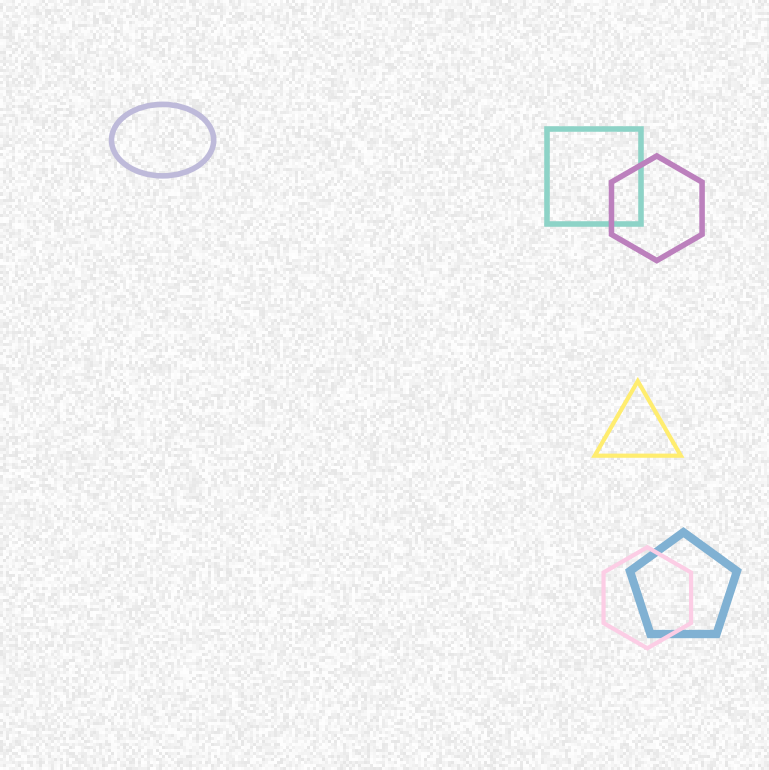[{"shape": "square", "thickness": 2, "radius": 0.31, "center": [0.771, 0.771]}, {"shape": "oval", "thickness": 2, "radius": 0.33, "center": [0.211, 0.818]}, {"shape": "pentagon", "thickness": 3, "radius": 0.37, "center": [0.888, 0.236]}, {"shape": "hexagon", "thickness": 1.5, "radius": 0.33, "center": [0.841, 0.224]}, {"shape": "hexagon", "thickness": 2, "radius": 0.34, "center": [0.853, 0.73]}, {"shape": "triangle", "thickness": 1.5, "radius": 0.32, "center": [0.828, 0.44]}]